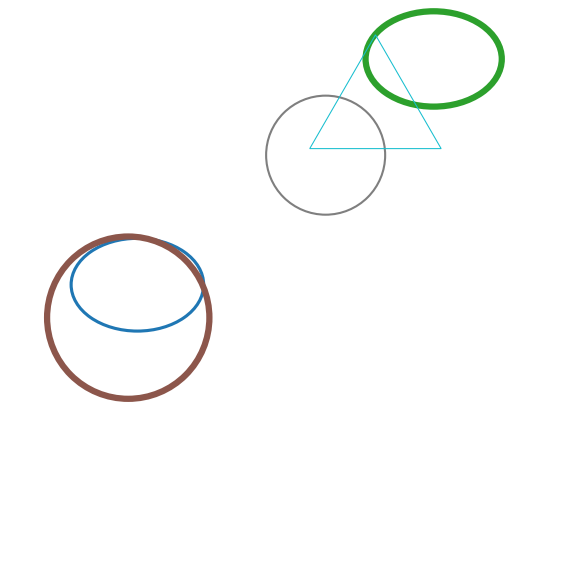[{"shape": "oval", "thickness": 1.5, "radius": 0.57, "center": [0.238, 0.506]}, {"shape": "oval", "thickness": 3, "radius": 0.59, "center": [0.751, 0.897]}, {"shape": "circle", "thickness": 3, "radius": 0.7, "center": [0.222, 0.449]}, {"shape": "circle", "thickness": 1, "radius": 0.52, "center": [0.564, 0.73]}, {"shape": "triangle", "thickness": 0.5, "radius": 0.66, "center": [0.65, 0.807]}]